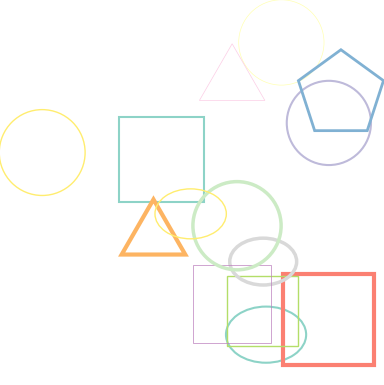[{"shape": "square", "thickness": 1.5, "radius": 0.55, "center": [0.419, 0.585]}, {"shape": "oval", "thickness": 1.5, "radius": 0.52, "center": [0.691, 0.131]}, {"shape": "circle", "thickness": 0.5, "radius": 0.55, "center": [0.731, 0.89]}, {"shape": "circle", "thickness": 1.5, "radius": 0.55, "center": [0.854, 0.681]}, {"shape": "square", "thickness": 3, "radius": 0.59, "center": [0.854, 0.17]}, {"shape": "pentagon", "thickness": 2, "radius": 0.58, "center": [0.886, 0.755]}, {"shape": "triangle", "thickness": 3, "radius": 0.48, "center": [0.399, 0.387]}, {"shape": "square", "thickness": 1, "radius": 0.46, "center": [0.682, 0.192]}, {"shape": "triangle", "thickness": 0.5, "radius": 0.49, "center": [0.603, 0.788]}, {"shape": "oval", "thickness": 2.5, "radius": 0.43, "center": [0.684, 0.321]}, {"shape": "square", "thickness": 0.5, "radius": 0.5, "center": [0.602, 0.211]}, {"shape": "circle", "thickness": 2.5, "radius": 0.57, "center": [0.616, 0.414]}, {"shape": "oval", "thickness": 1, "radius": 0.46, "center": [0.495, 0.445]}, {"shape": "circle", "thickness": 1, "radius": 0.56, "center": [0.11, 0.604]}]